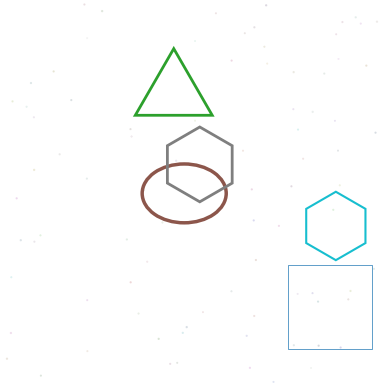[{"shape": "square", "thickness": 0.5, "radius": 0.54, "center": [0.857, 0.202]}, {"shape": "triangle", "thickness": 2, "radius": 0.58, "center": [0.451, 0.758]}, {"shape": "oval", "thickness": 2.5, "radius": 0.55, "center": [0.478, 0.498]}, {"shape": "hexagon", "thickness": 2, "radius": 0.49, "center": [0.519, 0.573]}, {"shape": "hexagon", "thickness": 1.5, "radius": 0.44, "center": [0.872, 0.413]}]